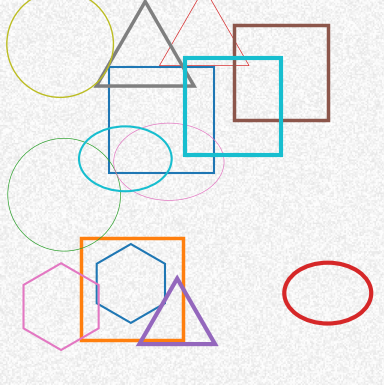[{"shape": "hexagon", "thickness": 1.5, "radius": 0.51, "center": [0.34, 0.264]}, {"shape": "square", "thickness": 1.5, "radius": 0.68, "center": [0.42, 0.688]}, {"shape": "square", "thickness": 2.5, "radius": 0.66, "center": [0.344, 0.25]}, {"shape": "circle", "thickness": 0.5, "radius": 0.73, "center": [0.167, 0.494]}, {"shape": "oval", "thickness": 3, "radius": 0.56, "center": [0.851, 0.239]}, {"shape": "triangle", "thickness": 0.5, "radius": 0.67, "center": [0.531, 0.897]}, {"shape": "triangle", "thickness": 3, "radius": 0.57, "center": [0.46, 0.163]}, {"shape": "square", "thickness": 2.5, "radius": 0.61, "center": [0.731, 0.812]}, {"shape": "oval", "thickness": 0.5, "radius": 0.72, "center": [0.439, 0.58]}, {"shape": "hexagon", "thickness": 1.5, "radius": 0.56, "center": [0.159, 0.204]}, {"shape": "triangle", "thickness": 2.5, "radius": 0.73, "center": [0.377, 0.85]}, {"shape": "circle", "thickness": 1, "radius": 0.69, "center": [0.156, 0.886]}, {"shape": "square", "thickness": 3, "radius": 0.62, "center": [0.606, 0.723]}, {"shape": "oval", "thickness": 1.5, "radius": 0.6, "center": [0.326, 0.588]}]